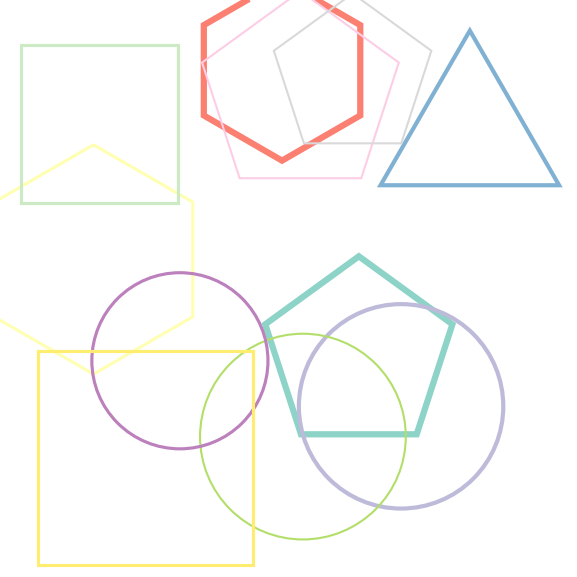[{"shape": "pentagon", "thickness": 3, "radius": 0.85, "center": [0.621, 0.385]}, {"shape": "hexagon", "thickness": 1.5, "radius": 0.99, "center": [0.162, 0.55]}, {"shape": "circle", "thickness": 2, "radius": 0.88, "center": [0.695, 0.296]}, {"shape": "hexagon", "thickness": 3, "radius": 0.78, "center": [0.488, 0.877]}, {"shape": "triangle", "thickness": 2, "radius": 0.89, "center": [0.814, 0.768]}, {"shape": "circle", "thickness": 1, "radius": 0.89, "center": [0.525, 0.243]}, {"shape": "pentagon", "thickness": 1, "radius": 0.9, "center": [0.52, 0.835]}, {"shape": "pentagon", "thickness": 1, "radius": 0.72, "center": [0.611, 0.867]}, {"shape": "circle", "thickness": 1.5, "radius": 0.76, "center": [0.312, 0.374]}, {"shape": "square", "thickness": 1.5, "radius": 0.68, "center": [0.172, 0.784]}, {"shape": "square", "thickness": 1.5, "radius": 0.93, "center": [0.252, 0.206]}]